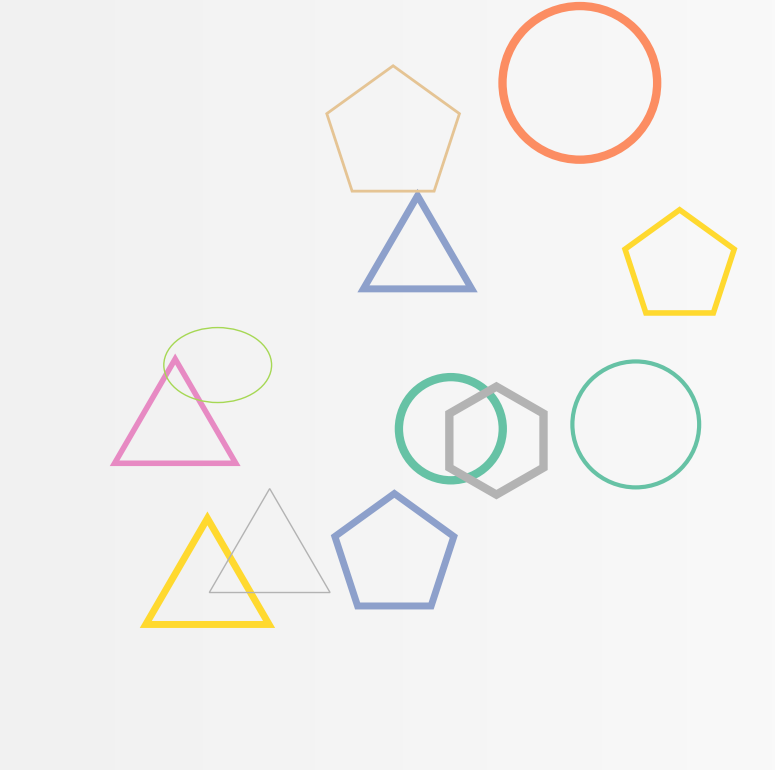[{"shape": "circle", "thickness": 3, "radius": 0.34, "center": [0.582, 0.443]}, {"shape": "circle", "thickness": 1.5, "radius": 0.41, "center": [0.82, 0.449]}, {"shape": "circle", "thickness": 3, "radius": 0.5, "center": [0.748, 0.892]}, {"shape": "triangle", "thickness": 2.5, "radius": 0.4, "center": [0.539, 0.665]}, {"shape": "pentagon", "thickness": 2.5, "radius": 0.4, "center": [0.509, 0.278]}, {"shape": "triangle", "thickness": 2, "radius": 0.45, "center": [0.226, 0.443]}, {"shape": "oval", "thickness": 0.5, "radius": 0.35, "center": [0.281, 0.526]}, {"shape": "triangle", "thickness": 2.5, "radius": 0.46, "center": [0.268, 0.235]}, {"shape": "pentagon", "thickness": 2, "radius": 0.37, "center": [0.877, 0.653]}, {"shape": "pentagon", "thickness": 1, "radius": 0.45, "center": [0.507, 0.825]}, {"shape": "triangle", "thickness": 0.5, "radius": 0.45, "center": [0.348, 0.275]}, {"shape": "hexagon", "thickness": 3, "radius": 0.35, "center": [0.641, 0.428]}]